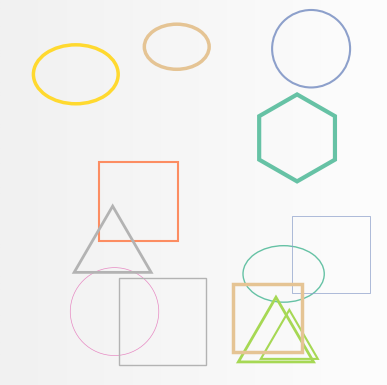[{"shape": "oval", "thickness": 1, "radius": 0.52, "center": [0.732, 0.288]}, {"shape": "hexagon", "thickness": 3, "radius": 0.56, "center": [0.767, 0.642]}, {"shape": "square", "thickness": 1.5, "radius": 0.51, "center": [0.358, 0.476]}, {"shape": "circle", "thickness": 1.5, "radius": 0.5, "center": [0.803, 0.873]}, {"shape": "square", "thickness": 0.5, "radius": 0.5, "center": [0.854, 0.338]}, {"shape": "circle", "thickness": 0.5, "radius": 0.57, "center": [0.296, 0.191]}, {"shape": "triangle", "thickness": 1.5, "radius": 0.42, "center": [0.747, 0.11]}, {"shape": "triangle", "thickness": 2, "radius": 0.56, "center": [0.712, 0.116]}, {"shape": "oval", "thickness": 2.5, "radius": 0.55, "center": [0.196, 0.807]}, {"shape": "square", "thickness": 2.5, "radius": 0.44, "center": [0.69, 0.175]}, {"shape": "oval", "thickness": 2.5, "radius": 0.42, "center": [0.456, 0.879]}, {"shape": "square", "thickness": 1, "radius": 0.57, "center": [0.42, 0.165]}, {"shape": "triangle", "thickness": 2, "radius": 0.57, "center": [0.291, 0.35]}]